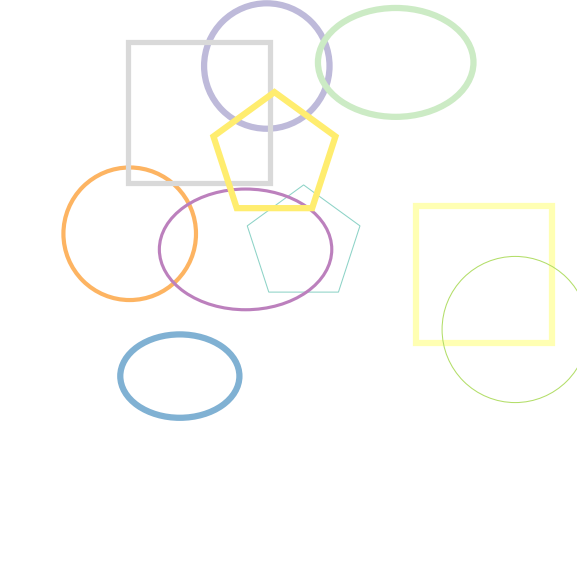[{"shape": "pentagon", "thickness": 0.5, "radius": 0.51, "center": [0.526, 0.576]}, {"shape": "square", "thickness": 3, "radius": 0.59, "center": [0.838, 0.524]}, {"shape": "circle", "thickness": 3, "radius": 0.54, "center": [0.462, 0.885]}, {"shape": "oval", "thickness": 3, "radius": 0.52, "center": [0.311, 0.348]}, {"shape": "circle", "thickness": 2, "radius": 0.57, "center": [0.225, 0.594]}, {"shape": "circle", "thickness": 0.5, "radius": 0.63, "center": [0.892, 0.429]}, {"shape": "square", "thickness": 2.5, "radius": 0.61, "center": [0.345, 0.804]}, {"shape": "oval", "thickness": 1.5, "radius": 0.75, "center": [0.425, 0.567]}, {"shape": "oval", "thickness": 3, "radius": 0.67, "center": [0.685, 0.891]}, {"shape": "pentagon", "thickness": 3, "radius": 0.56, "center": [0.475, 0.729]}]